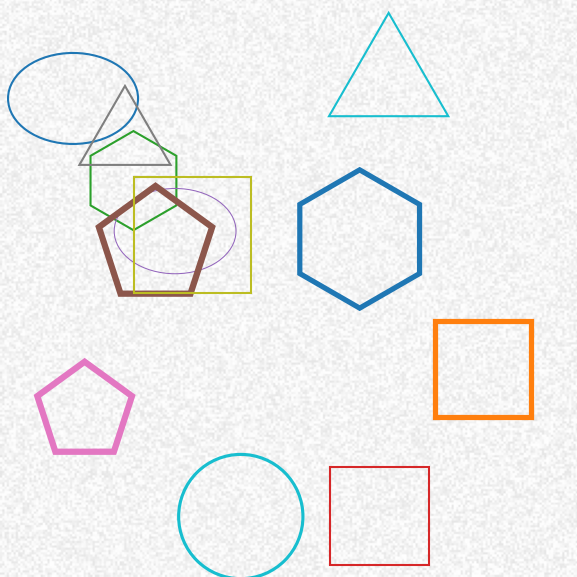[{"shape": "hexagon", "thickness": 2.5, "radius": 0.6, "center": [0.623, 0.585]}, {"shape": "oval", "thickness": 1, "radius": 0.56, "center": [0.126, 0.829]}, {"shape": "square", "thickness": 2.5, "radius": 0.42, "center": [0.836, 0.36]}, {"shape": "hexagon", "thickness": 1, "radius": 0.43, "center": [0.231, 0.686]}, {"shape": "square", "thickness": 1, "radius": 0.43, "center": [0.657, 0.106]}, {"shape": "oval", "thickness": 0.5, "radius": 0.53, "center": [0.303, 0.599]}, {"shape": "pentagon", "thickness": 3, "radius": 0.52, "center": [0.269, 0.574]}, {"shape": "pentagon", "thickness": 3, "radius": 0.43, "center": [0.147, 0.287]}, {"shape": "triangle", "thickness": 1, "radius": 0.46, "center": [0.216, 0.759]}, {"shape": "square", "thickness": 1, "radius": 0.5, "center": [0.334, 0.592]}, {"shape": "circle", "thickness": 1.5, "radius": 0.54, "center": [0.417, 0.105]}, {"shape": "triangle", "thickness": 1, "radius": 0.6, "center": [0.673, 0.858]}]